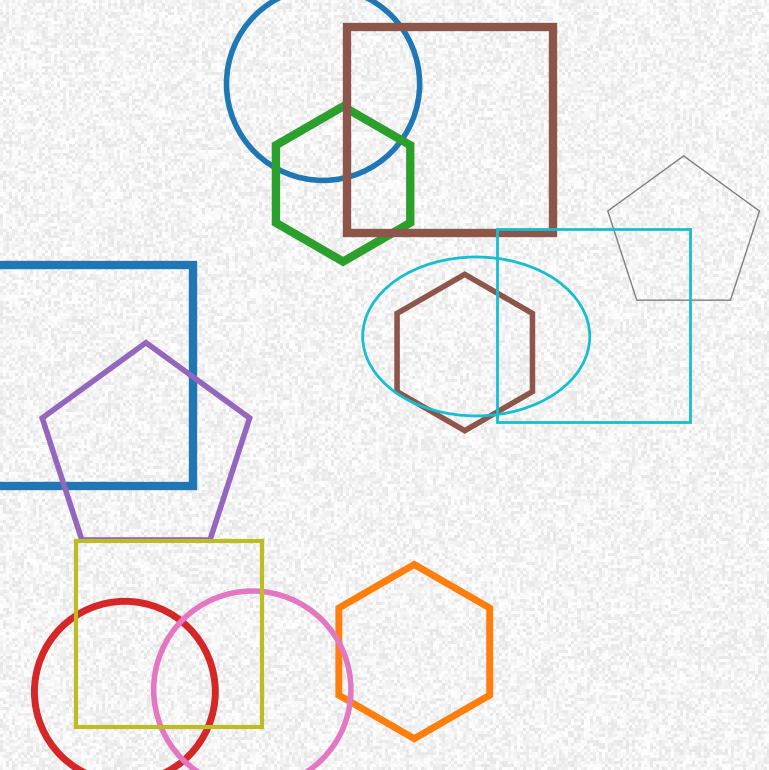[{"shape": "circle", "thickness": 2, "radius": 0.63, "center": [0.42, 0.891]}, {"shape": "square", "thickness": 3, "radius": 0.72, "center": [0.107, 0.512]}, {"shape": "hexagon", "thickness": 2.5, "radius": 0.57, "center": [0.538, 0.154]}, {"shape": "hexagon", "thickness": 3, "radius": 0.5, "center": [0.446, 0.761]}, {"shape": "circle", "thickness": 2.5, "radius": 0.59, "center": [0.162, 0.102]}, {"shape": "pentagon", "thickness": 2, "radius": 0.71, "center": [0.19, 0.413]}, {"shape": "square", "thickness": 3, "radius": 0.67, "center": [0.585, 0.831]}, {"shape": "hexagon", "thickness": 2, "radius": 0.51, "center": [0.604, 0.542]}, {"shape": "circle", "thickness": 2, "radius": 0.64, "center": [0.328, 0.104]}, {"shape": "pentagon", "thickness": 0.5, "radius": 0.52, "center": [0.888, 0.694]}, {"shape": "square", "thickness": 1.5, "radius": 0.6, "center": [0.219, 0.177]}, {"shape": "oval", "thickness": 1, "radius": 0.74, "center": [0.618, 0.563]}, {"shape": "square", "thickness": 1, "radius": 0.63, "center": [0.771, 0.577]}]